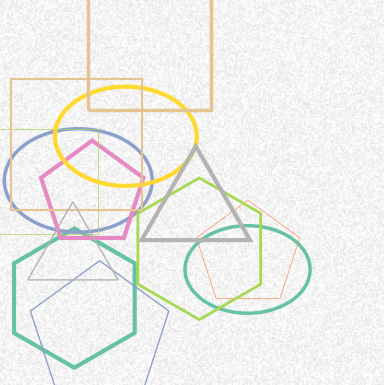[{"shape": "hexagon", "thickness": 3, "radius": 0.9, "center": [0.193, 0.226]}, {"shape": "oval", "thickness": 2.5, "radius": 0.81, "center": [0.643, 0.3]}, {"shape": "pentagon", "thickness": 0.5, "radius": 0.71, "center": [0.644, 0.339]}, {"shape": "oval", "thickness": 2.5, "radius": 0.96, "center": [0.203, 0.531]}, {"shape": "pentagon", "thickness": 1, "radius": 0.95, "center": [0.259, 0.134]}, {"shape": "pentagon", "thickness": 3, "radius": 0.7, "center": [0.24, 0.495]}, {"shape": "hexagon", "thickness": 2, "radius": 0.92, "center": [0.518, 0.354]}, {"shape": "square", "thickness": 0.5, "radius": 0.68, "center": [0.117, 0.528]}, {"shape": "oval", "thickness": 3, "radius": 0.92, "center": [0.327, 0.646]}, {"shape": "square", "thickness": 2.5, "radius": 0.8, "center": [0.389, 0.874]}, {"shape": "square", "thickness": 1.5, "radius": 0.85, "center": [0.199, 0.625]}, {"shape": "triangle", "thickness": 3, "radius": 0.81, "center": [0.509, 0.458]}, {"shape": "triangle", "thickness": 1, "radius": 0.68, "center": [0.189, 0.341]}]